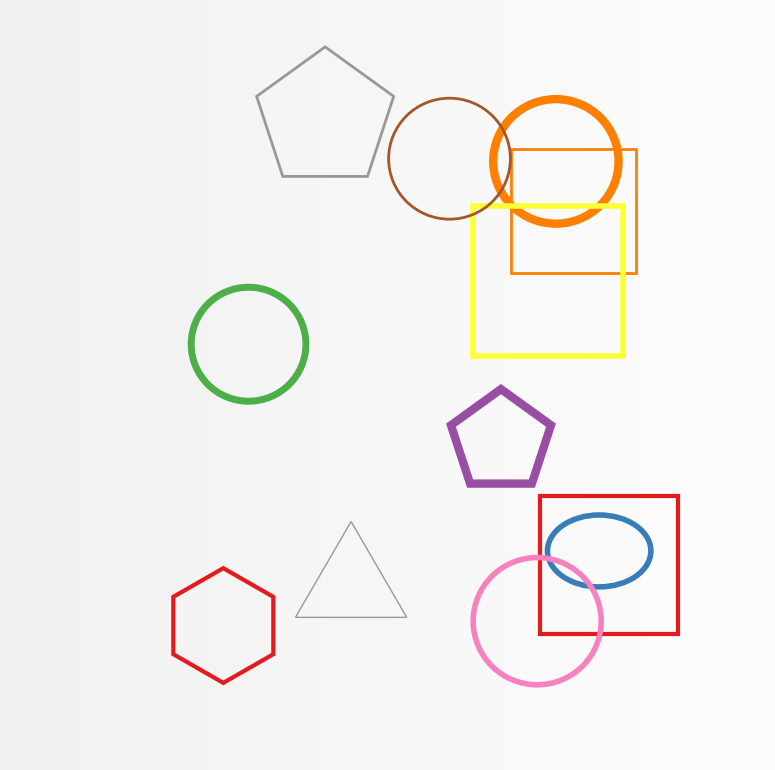[{"shape": "square", "thickness": 1.5, "radius": 0.45, "center": [0.786, 0.266]}, {"shape": "hexagon", "thickness": 1.5, "radius": 0.37, "center": [0.288, 0.188]}, {"shape": "oval", "thickness": 2, "radius": 0.33, "center": [0.773, 0.284]}, {"shape": "circle", "thickness": 2.5, "radius": 0.37, "center": [0.321, 0.553]}, {"shape": "pentagon", "thickness": 3, "radius": 0.34, "center": [0.646, 0.427]}, {"shape": "circle", "thickness": 3, "radius": 0.4, "center": [0.717, 0.79]}, {"shape": "square", "thickness": 1, "radius": 0.4, "center": [0.74, 0.726]}, {"shape": "square", "thickness": 2, "radius": 0.49, "center": [0.707, 0.635]}, {"shape": "circle", "thickness": 1, "radius": 0.39, "center": [0.58, 0.794]}, {"shape": "circle", "thickness": 2, "radius": 0.41, "center": [0.693, 0.193]}, {"shape": "pentagon", "thickness": 1, "radius": 0.46, "center": [0.42, 0.846]}, {"shape": "triangle", "thickness": 0.5, "radius": 0.41, "center": [0.453, 0.24]}]